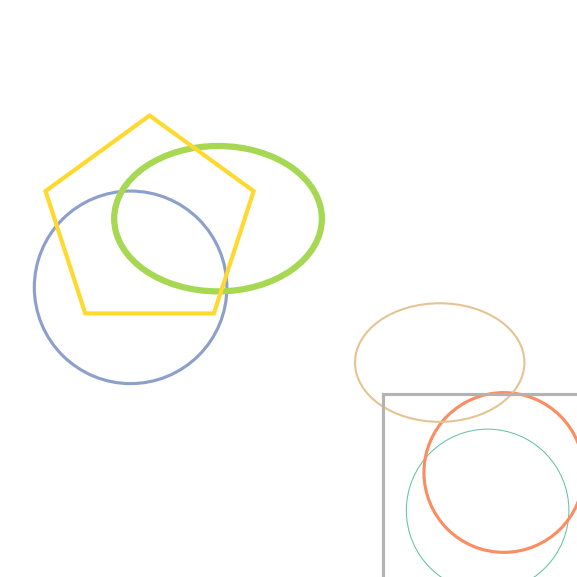[{"shape": "circle", "thickness": 0.5, "radius": 0.7, "center": [0.844, 0.115]}, {"shape": "circle", "thickness": 1.5, "radius": 0.69, "center": [0.872, 0.181]}, {"shape": "circle", "thickness": 1.5, "radius": 0.83, "center": [0.226, 0.502]}, {"shape": "oval", "thickness": 3, "radius": 0.9, "center": [0.378, 0.62]}, {"shape": "pentagon", "thickness": 2, "radius": 0.95, "center": [0.259, 0.61]}, {"shape": "oval", "thickness": 1, "radius": 0.73, "center": [0.761, 0.371]}, {"shape": "square", "thickness": 1.5, "radius": 0.87, "center": [0.838, 0.143]}]